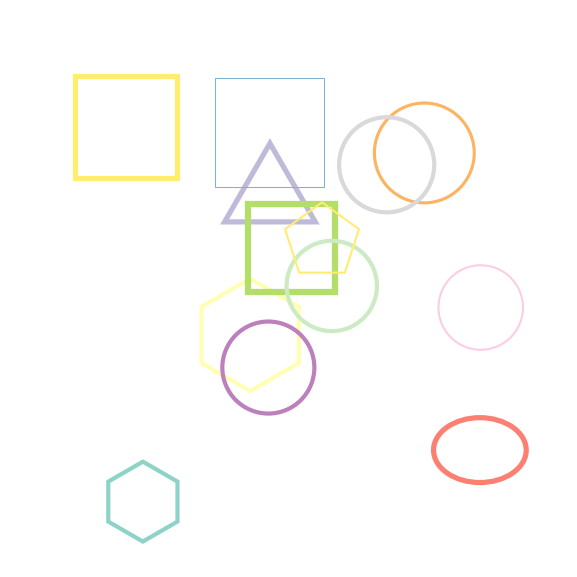[{"shape": "hexagon", "thickness": 2, "radius": 0.35, "center": [0.247, 0.131]}, {"shape": "hexagon", "thickness": 2, "radius": 0.49, "center": [0.433, 0.419]}, {"shape": "triangle", "thickness": 2.5, "radius": 0.45, "center": [0.467, 0.66]}, {"shape": "oval", "thickness": 2.5, "radius": 0.4, "center": [0.831, 0.22]}, {"shape": "square", "thickness": 0.5, "radius": 0.47, "center": [0.467, 0.769]}, {"shape": "circle", "thickness": 1.5, "radius": 0.43, "center": [0.735, 0.734]}, {"shape": "square", "thickness": 3, "radius": 0.38, "center": [0.505, 0.569]}, {"shape": "circle", "thickness": 1, "radius": 0.37, "center": [0.832, 0.467]}, {"shape": "circle", "thickness": 2, "radius": 0.41, "center": [0.67, 0.714]}, {"shape": "circle", "thickness": 2, "radius": 0.4, "center": [0.465, 0.363]}, {"shape": "circle", "thickness": 2, "radius": 0.39, "center": [0.575, 0.504]}, {"shape": "square", "thickness": 2.5, "radius": 0.44, "center": [0.218, 0.779]}, {"shape": "pentagon", "thickness": 1, "radius": 0.34, "center": [0.558, 0.581]}]